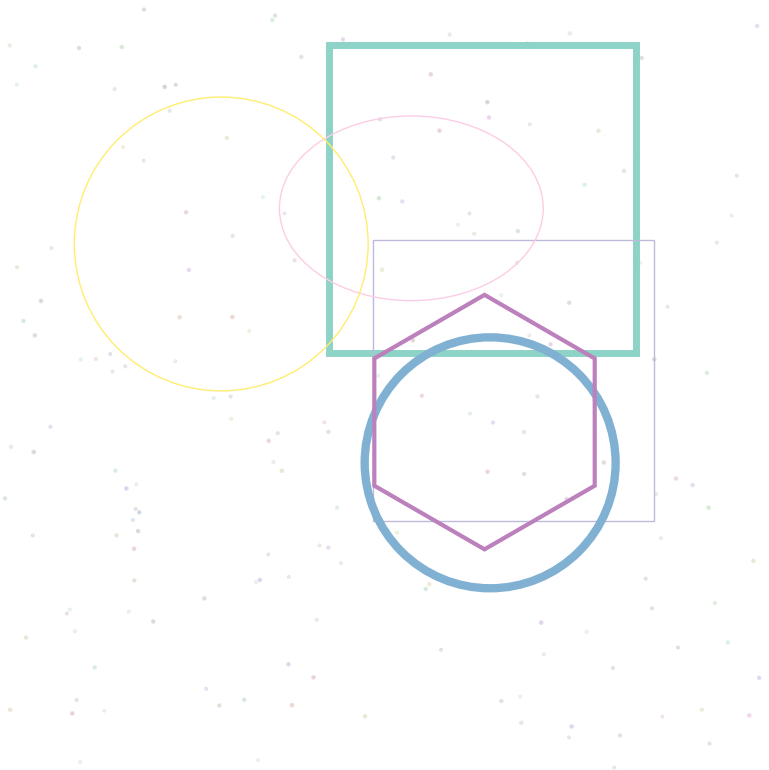[{"shape": "square", "thickness": 2.5, "radius": 1.0, "center": [0.627, 0.741]}, {"shape": "square", "thickness": 0.5, "radius": 0.91, "center": [0.667, 0.506]}, {"shape": "circle", "thickness": 3, "radius": 0.81, "center": [0.637, 0.399]}, {"shape": "oval", "thickness": 0.5, "radius": 0.86, "center": [0.534, 0.729]}, {"shape": "hexagon", "thickness": 1.5, "radius": 0.83, "center": [0.629, 0.452]}, {"shape": "circle", "thickness": 0.5, "radius": 0.95, "center": [0.287, 0.683]}]